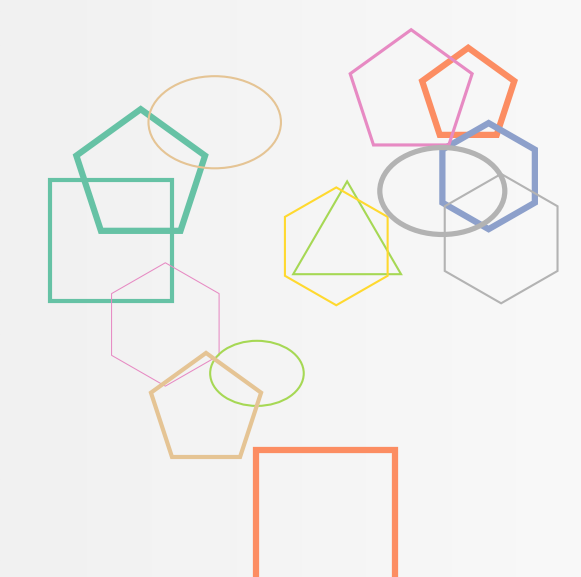[{"shape": "square", "thickness": 2, "radius": 0.52, "center": [0.191, 0.583]}, {"shape": "pentagon", "thickness": 3, "radius": 0.58, "center": [0.242, 0.694]}, {"shape": "pentagon", "thickness": 3, "radius": 0.42, "center": [0.806, 0.833]}, {"shape": "square", "thickness": 3, "radius": 0.6, "center": [0.56, 0.101]}, {"shape": "hexagon", "thickness": 3, "radius": 0.46, "center": [0.841, 0.694]}, {"shape": "pentagon", "thickness": 1.5, "radius": 0.55, "center": [0.707, 0.837]}, {"shape": "hexagon", "thickness": 0.5, "radius": 0.53, "center": [0.284, 0.437]}, {"shape": "oval", "thickness": 1, "radius": 0.4, "center": [0.442, 0.353]}, {"shape": "triangle", "thickness": 1, "radius": 0.54, "center": [0.597, 0.578]}, {"shape": "hexagon", "thickness": 1, "radius": 0.51, "center": [0.579, 0.573]}, {"shape": "oval", "thickness": 1, "radius": 0.57, "center": [0.369, 0.787]}, {"shape": "pentagon", "thickness": 2, "radius": 0.5, "center": [0.354, 0.288]}, {"shape": "oval", "thickness": 2.5, "radius": 0.54, "center": [0.761, 0.668]}, {"shape": "hexagon", "thickness": 1, "radius": 0.56, "center": [0.862, 0.586]}]